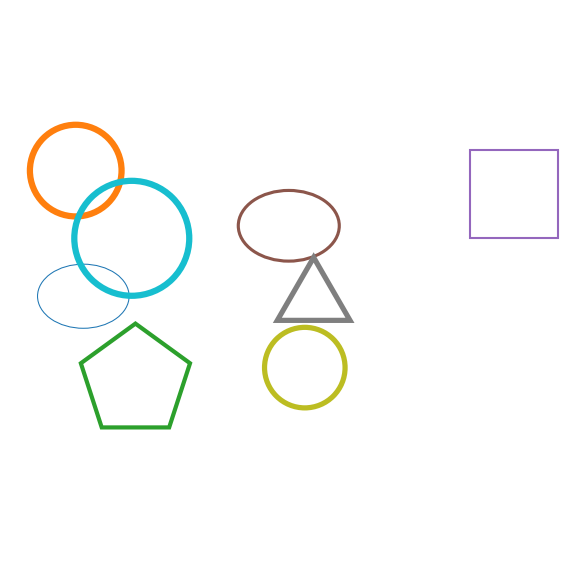[{"shape": "oval", "thickness": 0.5, "radius": 0.4, "center": [0.144, 0.486]}, {"shape": "circle", "thickness": 3, "radius": 0.4, "center": [0.131, 0.704]}, {"shape": "pentagon", "thickness": 2, "radius": 0.5, "center": [0.235, 0.339]}, {"shape": "square", "thickness": 1, "radius": 0.38, "center": [0.89, 0.663]}, {"shape": "oval", "thickness": 1.5, "radius": 0.44, "center": [0.5, 0.608]}, {"shape": "triangle", "thickness": 2.5, "radius": 0.36, "center": [0.543, 0.481]}, {"shape": "circle", "thickness": 2.5, "radius": 0.35, "center": [0.528, 0.363]}, {"shape": "circle", "thickness": 3, "radius": 0.5, "center": [0.228, 0.586]}]